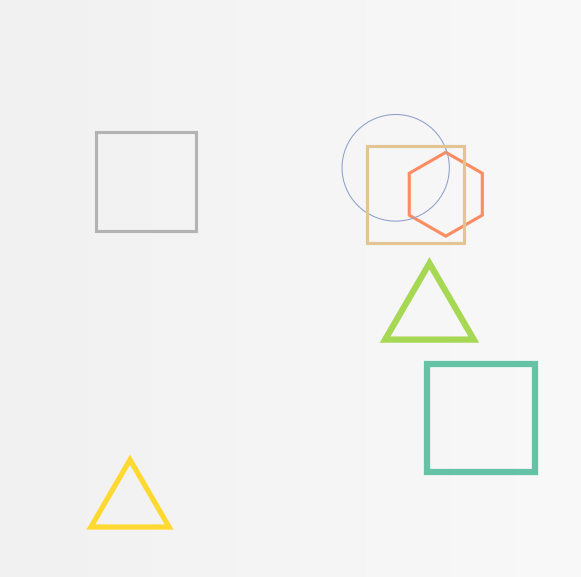[{"shape": "square", "thickness": 3, "radius": 0.46, "center": [0.827, 0.275]}, {"shape": "hexagon", "thickness": 1.5, "radius": 0.36, "center": [0.767, 0.663]}, {"shape": "circle", "thickness": 0.5, "radius": 0.46, "center": [0.681, 0.709]}, {"shape": "triangle", "thickness": 3, "radius": 0.44, "center": [0.739, 0.455]}, {"shape": "triangle", "thickness": 2.5, "radius": 0.39, "center": [0.224, 0.125]}, {"shape": "square", "thickness": 1.5, "radius": 0.42, "center": [0.715, 0.663]}, {"shape": "square", "thickness": 1.5, "radius": 0.43, "center": [0.252, 0.685]}]